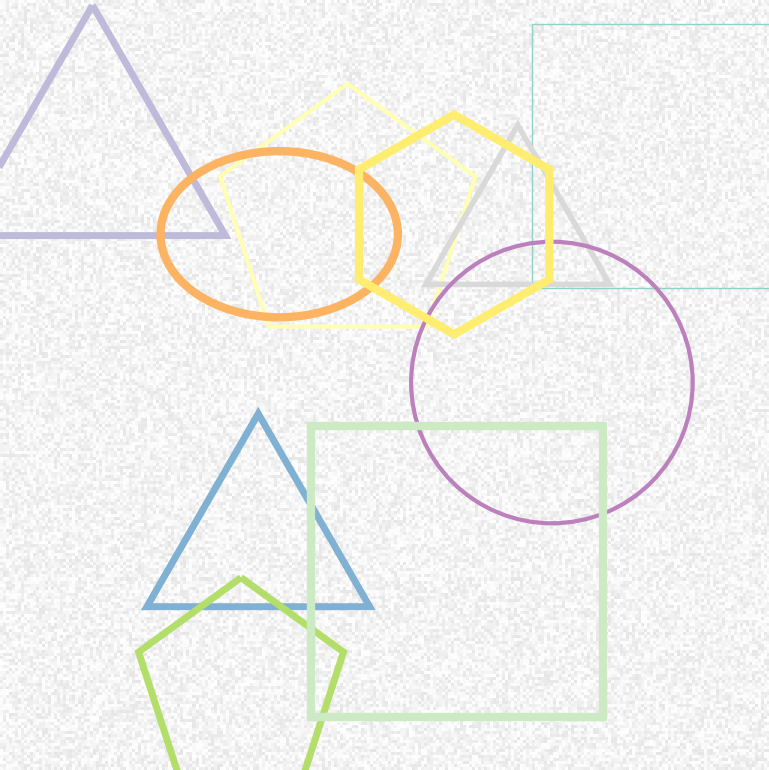[{"shape": "square", "thickness": 0.5, "radius": 0.86, "center": [0.863, 0.798]}, {"shape": "pentagon", "thickness": 1.5, "radius": 0.87, "center": [0.452, 0.717]}, {"shape": "triangle", "thickness": 2.5, "radius": 1.0, "center": [0.12, 0.794]}, {"shape": "triangle", "thickness": 2.5, "radius": 0.84, "center": [0.335, 0.296]}, {"shape": "oval", "thickness": 3, "radius": 0.77, "center": [0.363, 0.696]}, {"shape": "pentagon", "thickness": 2.5, "radius": 0.7, "center": [0.313, 0.11]}, {"shape": "triangle", "thickness": 2, "radius": 0.69, "center": [0.672, 0.7]}, {"shape": "circle", "thickness": 1.5, "radius": 0.91, "center": [0.717, 0.503]}, {"shape": "square", "thickness": 3, "radius": 0.95, "center": [0.594, 0.258]}, {"shape": "hexagon", "thickness": 3, "radius": 0.71, "center": [0.59, 0.708]}]